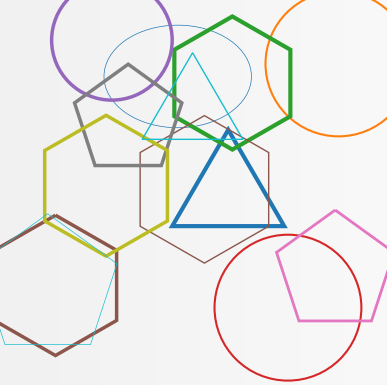[{"shape": "oval", "thickness": 0.5, "radius": 0.95, "center": [0.459, 0.801]}, {"shape": "triangle", "thickness": 3, "radius": 0.83, "center": [0.589, 0.496]}, {"shape": "circle", "thickness": 1.5, "radius": 0.94, "center": [0.874, 0.834]}, {"shape": "hexagon", "thickness": 3, "radius": 0.86, "center": [0.6, 0.784]}, {"shape": "circle", "thickness": 1.5, "radius": 0.95, "center": [0.743, 0.201]}, {"shape": "circle", "thickness": 2.5, "radius": 0.78, "center": [0.289, 0.896]}, {"shape": "hexagon", "thickness": 1, "radius": 0.96, "center": [0.527, 0.508]}, {"shape": "hexagon", "thickness": 2.5, "radius": 0.91, "center": [0.143, 0.259]}, {"shape": "pentagon", "thickness": 2, "radius": 0.8, "center": [0.865, 0.295]}, {"shape": "pentagon", "thickness": 2.5, "radius": 0.73, "center": [0.331, 0.688]}, {"shape": "hexagon", "thickness": 2.5, "radius": 0.91, "center": [0.274, 0.518]}, {"shape": "triangle", "thickness": 1, "radius": 0.75, "center": [0.497, 0.713]}, {"shape": "pentagon", "thickness": 0.5, "radius": 0.94, "center": [0.123, 0.257]}]